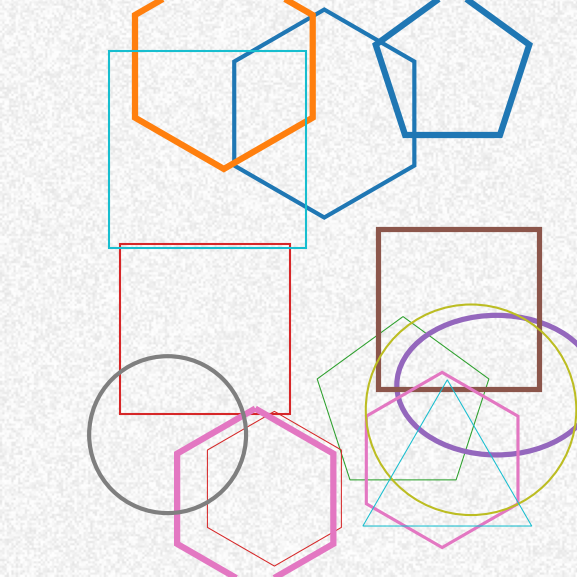[{"shape": "hexagon", "thickness": 2, "radius": 0.9, "center": [0.562, 0.803]}, {"shape": "pentagon", "thickness": 3, "radius": 0.7, "center": [0.784, 0.878]}, {"shape": "hexagon", "thickness": 3, "radius": 0.89, "center": [0.388, 0.884]}, {"shape": "pentagon", "thickness": 0.5, "radius": 0.78, "center": [0.698, 0.295]}, {"shape": "square", "thickness": 1, "radius": 0.73, "center": [0.355, 0.43]}, {"shape": "hexagon", "thickness": 0.5, "radius": 0.67, "center": [0.475, 0.153]}, {"shape": "oval", "thickness": 2.5, "radius": 0.86, "center": [0.86, 0.332]}, {"shape": "square", "thickness": 2.5, "radius": 0.69, "center": [0.794, 0.464]}, {"shape": "hexagon", "thickness": 3, "radius": 0.78, "center": [0.442, 0.135]}, {"shape": "hexagon", "thickness": 1.5, "radius": 0.76, "center": [0.766, 0.203]}, {"shape": "circle", "thickness": 2, "radius": 0.68, "center": [0.29, 0.246]}, {"shape": "circle", "thickness": 1, "radius": 0.91, "center": [0.816, 0.29]}, {"shape": "square", "thickness": 1, "radius": 0.85, "center": [0.36, 0.74]}, {"shape": "triangle", "thickness": 0.5, "radius": 0.84, "center": [0.775, 0.173]}]